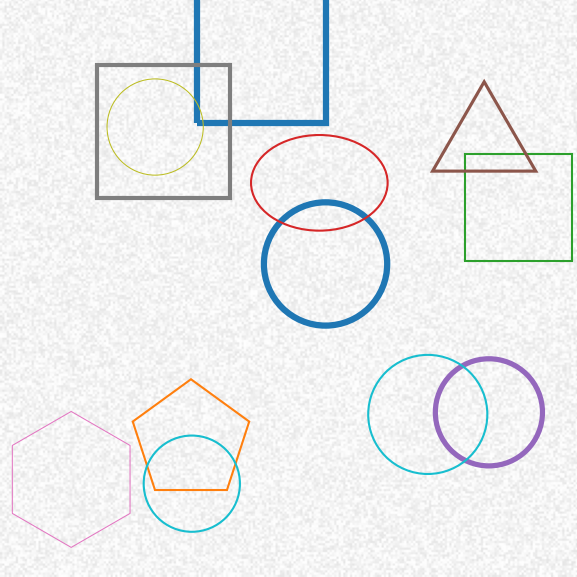[{"shape": "circle", "thickness": 3, "radius": 0.53, "center": [0.564, 0.542]}, {"shape": "square", "thickness": 3, "radius": 0.56, "center": [0.453, 0.897]}, {"shape": "pentagon", "thickness": 1, "radius": 0.53, "center": [0.331, 0.236]}, {"shape": "square", "thickness": 1, "radius": 0.46, "center": [0.898, 0.639]}, {"shape": "oval", "thickness": 1, "radius": 0.59, "center": [0.553, 0.683]}, {"shape": "circle", "thickness": 2.5, "radius": 0.46, "center": [0.847, 0.285]}, {"shape": "triangle", "thickness": 1.5, "radius": 0.52, "center": [0.838, 0.754]}, {"shape": "hexagon", "thickness": 0.5, "radius": 0.59, "center": [0.123, 0.169]}, {"shape": "square", "thickness": 2, "radius": 0.58, "center": [0.283, 0.771]}, {"shape": "circle", "thickness": 0.5, "radius": 0.42, "center": [0.269, 0.779]}, {"shape": "circle", "thickness": 1, "radius": 0.52, "center": [0.741, 0.282]}, {"shape": "circle", "thickness": 1, "radius": 0.42, "center": [0.332, 0.162]}]